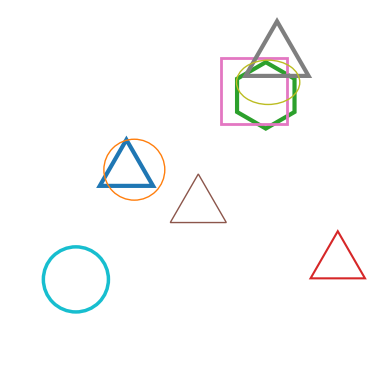[{"shape": "triangle", "thickness": 3, "radius": 0.4, "center": [0.328, 0.557]}, {"shape": "circle", "thickness": 1, "radius": 0.4, "center": [0.349, 0.559]}, {"shape": "hexagon", "thickness": 3, "radius": 0.43, "center": [0.69, 0.752]}, {"shape": "triangle", "thickness": 1.5, "radius": 0.41, "center": [0.877, 0.318]}, {"shape": "triangle", "thickness": 1, "radius": 0.42, "center": [0.515, 0.464]}, {"shape": "square", "thickness": 2, "radius": 0.43, "center": [0.66, 0.763]}, {"shape": "triangle", "thickness": 3, "radius": 0.47, "center": [0.72, 0.85]}, {"shape": "oval", "thickness": 1, "radius": 0.41, "center": [0.696, 0.786]}, {"shape": "circle", "thickness": 2.5, "radius": 0.42, "center": [0.197, 0.274]}]